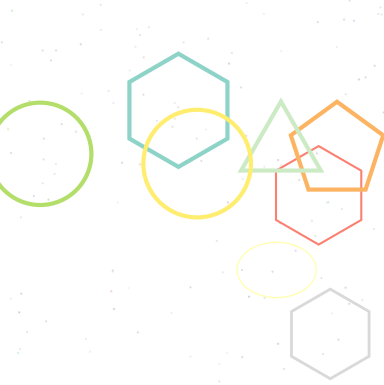[{"shape": "hexagon", "thickness": 3, "radius": 0.74, "center": [0.463, 0.714]}, {"shape": "oval", "thickness": 1, "radius": 0.51, "center": [0.719, 0.299]}, {"shape": "hexagon", "thickness": 1.5, "radius": 0.64, "center": [0.828, 0.493]}, {"shape": "pentagon", "thickness": 3, "radius": 0.63, "center": [0.875, 0.61]}, {"shape": "circle", "thickness": 3, "radius": 0.66, "center": [0.104, 0.6]}, {"shape": "hexagon", "thickness": 2, "radius": 0.58, "center": [0.858, 0.133]}, {"shape": "triangle", "thickness": 3, "radius": 0.6, "center": [0.73, 0.617]}, {"shape": "circle", "thickness": 3, "radius": 0.7, "center": [0.512, 0.575]}]